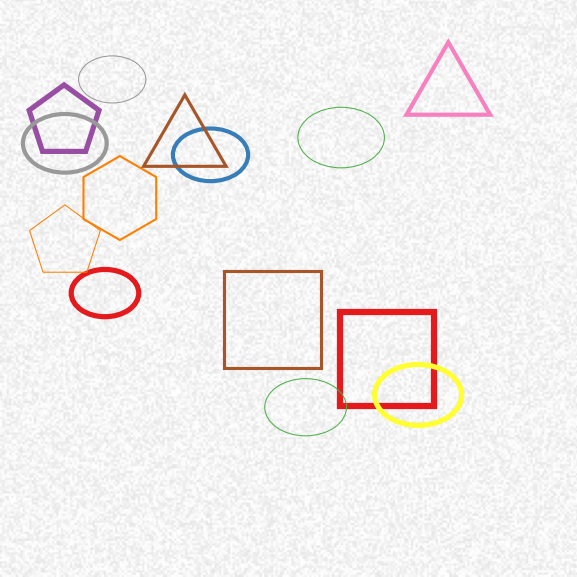[{"shape": "square", "thickness": 3, "radius": 0.41, "center": [0.67, 0.377]}, {"shape": "oval", "thickness": 2.5, "radius": 0.29, "center": [0.182, 0.492]}, {"shape": "oval", "thickness": 2, "radius": 0.33, "center": [0.365, 0.731]}, {"shape": "oval", "thickness": 0.5, "radius": 0.37, "center": [0.591, 0.761]}, {"shape": "oval", "thickness": 0.5, "radius": 0.35, "center": [0.529, 0.294]}, {"shape": "pentagon", "thickness": 2.5, "radius": 0.32, "center": [0.111, 0.788]}, {"shape": "hexagon", "thickness": 1, "radius": 0.36, "center": [0.208, 0.656]}, {"shape": "pentagon", "thickness": 0.5, "radius": 0.32, "center": [0.112, 0.58]}, {"shape": "oval", "thickness": 2.5, "radius": 0.38, "center": [0.724, 0.315]}, {"shape": "square", "thickness": 1.5, "radius": 0.42, "center": [0.472, 0.446]}, {"shape": "triangle", "thickness": 1.5, "radius": 0.41, "center": [0.32, 0.752]}, {"shape": "triangle", "thickness": 2, "radius": 0.42, "center": [0.776, 0.842]}, {"shape": "oval", "thickness": 2, "radius": 0.36, "center": [0.112, 0.751]}, {"shape": "oval", "thickness": 0.5, "radius": 0.29, "center": [0.194, 0.862]}]